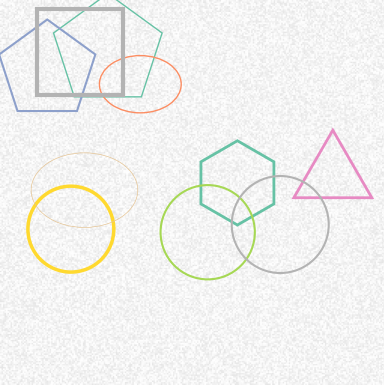[{"shape": "hexagon", "thickness": 2, "radius": 0.55, "center": [0.617, 0.525]}, {"shape": "pentagon", "thickness": 1, "radius": 0.74, "center": [0.28, 0.868]}, {"shape": "oval", "thickness": 1, "radius": 0.53, "center": [0.364, 0.781]}, {"shape": "pentagon", "thickness": 1.5, "radius": 0.66, "center": [0.123, 0.818]}, {"shape": "triangle", "thickness": 2, "radius": 0.58, "center": [0.864, 0.545]}, {"shape": "circle", "thickness": 1.5, "radius": 0.61, "center": [0.539, 0.397]}, {"shape": "circle", "thickness": 2.5, "radius": 0.56, "center": [0.184, 0.405]}, {"shape": "oval", "thickness": 0.5, "radius": 0.69, "center": [0.219, 0.506]}, {"shape": "circle", "thickness": 1.5, "radius": 0.63, "center": [0.728, 0.417]}, {"shape": "square", "thickness": 3, "radius": 0.56, "center": [0.208, 0.866]}]